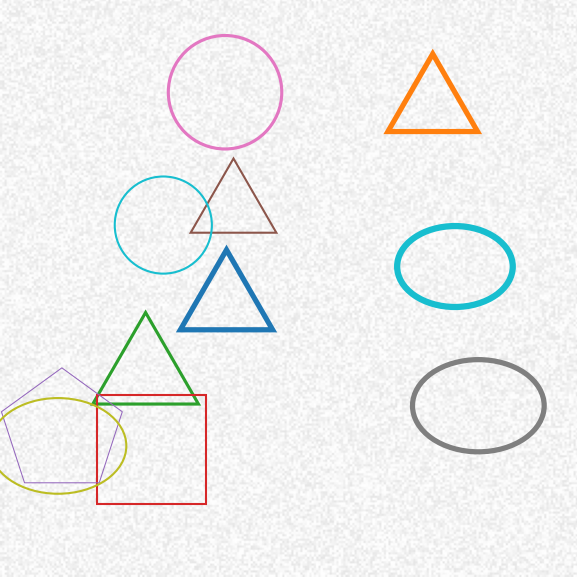[{"shape": "triangle", "thickness": 2.5, "radius": 0.46, "center": [0.392, 0.474]}, {"shape": "triangle", "thickness": 2.5, "radius": 0.45, "center": [0.749, 0.816]}, {"shape": "triangle", "thickness": 1.5, "radius": 0.53, "center": [0.252, 0.352]}, {"shape": "square", "thickness": 1, "radius": 0.47, "center": [0.262, 0.221]}, {"shape": "pentagon", "thickness": 0.5, "radius": 0.55, "center": [0.107, 0.252]}, {"shape": "triangle", "thickness": 1, "radius": 0.43, "center": [0.404, 0.639]}, {"shape": "circle", "thickness": 1.5, "radius": 0.49, "center": [0.39, 0.839]}, {"shape": "oval", "thickness": 2.5, "radius": 0.57, "center": [0.828, 0.297]}, {"shape": "oval", "thickness": 1, "radius": 0.59, "center": [0.1, 0.227]}, {"shape": "oval", "thickness": 3, "radius": 0.5, "center": [0.788, 0.538]}, {"shape": "circle", "thickness": 1, "radius": 0.42, "center": [0.283, 0.609]}]